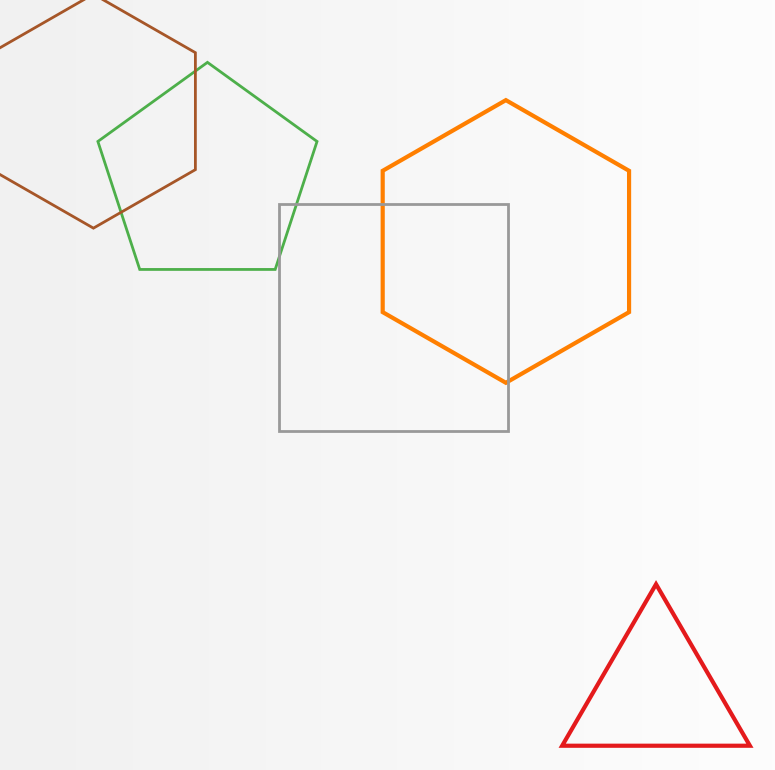[{"shape": "triangle", "thickness": 1.5, "radius": 0.7, "center": [0.847, 0.101]}, {"shape": "pentagon", "thickness": 1, "radius": 0.74, "center": [0.268, 0.77]}, {"shape": "hexagon", "thickness": 1.5, "radius": 0.92, "center": [0.653, 0.686]}, {"shape": "hexagon", "thickness": 1, "radius": 0.76, "center": [0.121, 0.856]}, {"shape": "square", "thickness": 1, "radius": 0.74, "center": [0.508, 0.588]}]